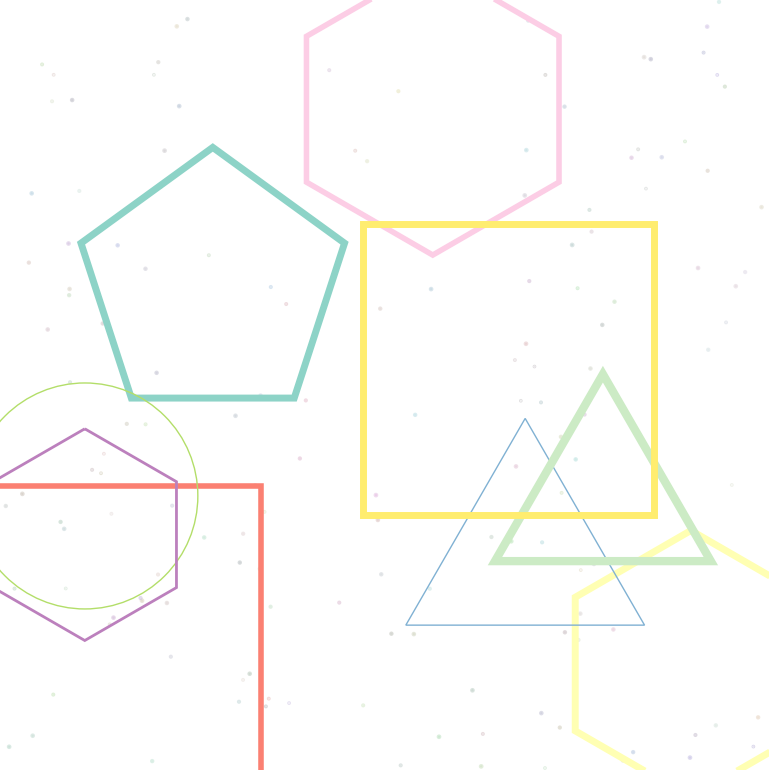[{"shape": "pentagon", "thickness": 2.5, "radius": 0.9, "center": [0.276, 0.629]}, {"shape": "hexagon", "thickness": 2.5, "radius": 0.87, "center": [0.897, 0.138]}, {"shape": "square", "thickness": 2, "radius": 1.0, "center": [0.14, 0.169]}, {"shape": "triangle", "thickness": 0.5, "radius": 0.89, "center": [0.682, 0.278]}, {"shape": "circle", "thickness": 0.5, "radius": 0.73, "center": [0.11, 0.356]}, {"shape": "hexagon", "thickness": 2, "radius": 0.95, "center": [0.562, 0.858]}, {"shape": "hexagon", "thickness": 1, "radius": 0.69, "center": [0.11, 0.306]}, {"shape": "triangle", "thickness": 3, "radius": 0.81, "center": [0.783, 0.352]}, {"shape": "square", "thickness": 2.5, "radius": 0.94, "center": [0.661, 0.521]}]